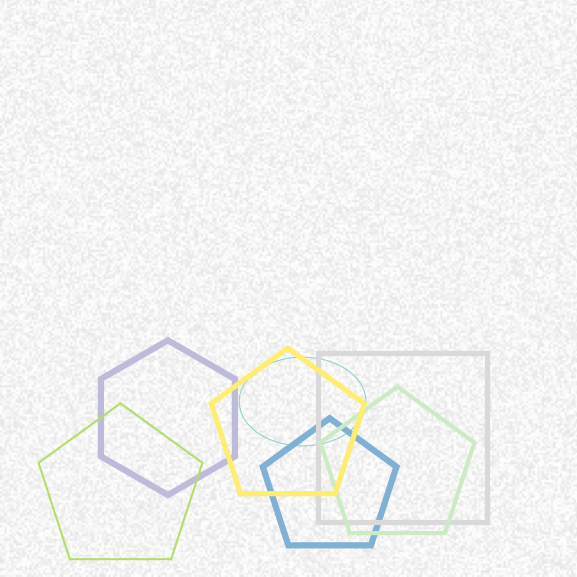[{"shape": "oval", "thickness": 0.5, "radius": 0.55, "center": [0.524, 0.304]}, {"shape": "hexagon", "thickness": 3, "radius": 0.67, "center": [0.291, 0.276]}, {"shape": "pentagon", "thickness": 3, "radius": 0.61, "center": [0.571, 0.153]}, {"shape": "pentagon", "thickness": 1, "radius": 0.75, "center": [0.209, 0.152]}, {"shape": "square", "thickness": 2.5, "radius": 0.73, "center": [0.697, 0.242]}, {"shape": "pentagon", "thickness": 2, "radius": 0.7, "center": [0.688, 0.189]}, {"shape": "pentagon", "thickness": 2.5, "radius": 0.7, "center": [0.498, 0.257]}]